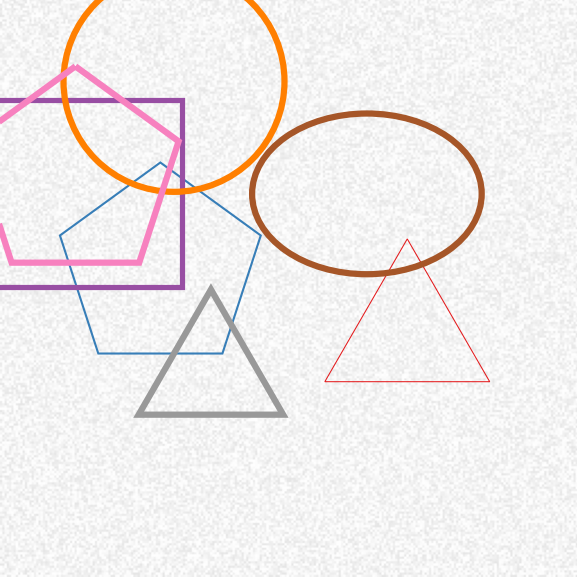[{"shape": "triangle", "thickness": 0.5, "radius": 0.82, "center": [0.705, 0.421]}, {"shape": "pentagon", "thickness": 1, "radius": 0.91, "center": [0.278, 0.535]}, {"shape": "square", "thickness": 2.5, "radius": 0.81, "center": [0.153, 0.664]}, {"shape": "circle", "thickness": 3, "radius": 0.96, "center": [0.301, 0.858]}, {"shape": "oval", "thickness": 3, "radius": 0.99, "center": [0.635, 0.663]}, {"shape": "pentagon", "thickness": 3, "radius": 0.94, "center": [0.131, 0.696]}, {"shape": "triangle", "thickness": 3, "radius": 0.72, "center": [0.365, 0.353]}]